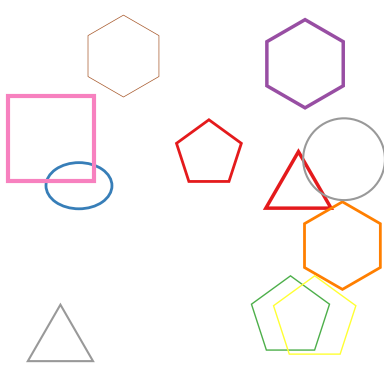[{"shape": "triangle", "thickness": 2.5, "radius": 0.49, "center": [0.775, 0.508]}, {"shape": "pentagon", "thickness": 2, "radius": 0.44, "center": [0.543, 0.6]}, {"shape": "oval", "thickness": 2, "radius": 0.43, "center": [0.205, 0.518]}, {"shape": "pentagon", "thickness": 1, "radius": 0.53, "center": [0.755, 0.177]}, {"shape": "hexagon", "thickness": 2.5, "radius": 0.57, "center": [0.792, 0.834]}, {"shape": "hexagon", "thickness": 2, "radius": 0.57, "center": [0.889, 0.362]}, {"shape": "pentagon", "thickness": 1, "radius": 0.56, "center": [0.817, 0.171]}, {"shape": "hexagon", "thickness": 0.5, "radius": 0.53, "center": [0.321, 0.854]}, {"shape": "square", "thickness": 3, "radius": 0.56, "center": [0.132, 0.64]}, {"shape": "circle", "thickness": 1.5, "radius": 0.53, "center": [0.894, 0.586]}, {"shape": "triangle", "thickness": 1.5, "radius": 0.49, "center": [0.157, 0.111]}]